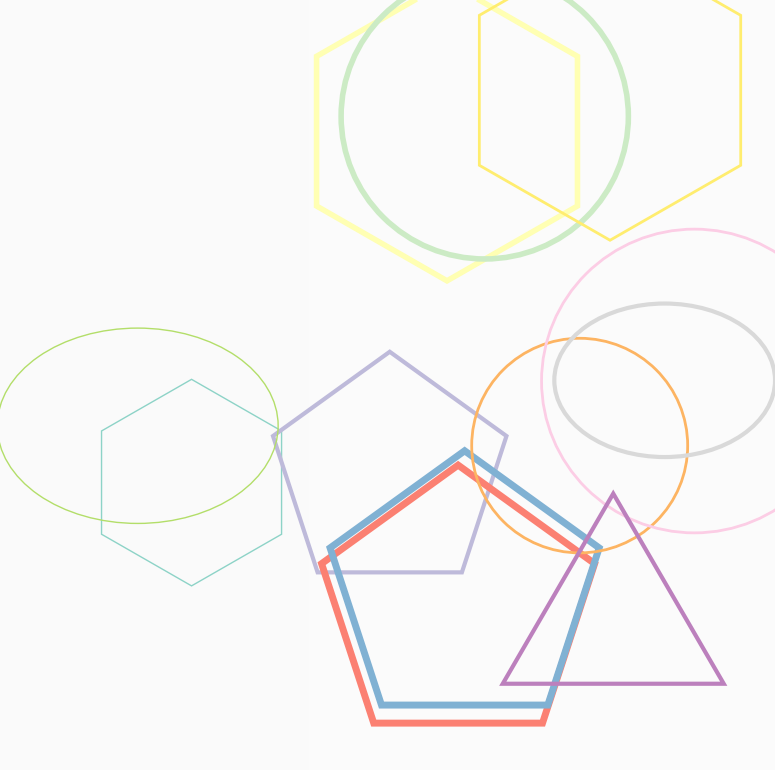[{"shape": "hexagon", "thickness": 0.5, "radius": 0.67, "center": [0.247, 0.373]}, {"shape": "hexagon", "thickness": 2, "radius": 0.97, "center": [0.577, 0.83]}, {"shape": "pentagon", "thickness": 1.5, "radius": 0.79, "center": [0.503, 0.385]}, {"shape": "pentagon", "thickness": 2.5, "radius": 0.93, "center": [0.591, 0.211]}, {"shape": "pentagon", "thickness": 2.5, "radius": 0.91, "center": [0.6, 0.232]}, {"shape": "circle", "thickness": 1, "radius": 0.7, "center": [0.748, 0.421]}, {"shape": "oval", "thickness": 0.5, "radius": 0.91, "center": [0.178, 0.447]}, {"shape": "circle", "thickness": 1, "radius": 0.99, "center": [0.896, 0.505]}, {"shape": "oval", "thickness": 1.5, "radius": 0.71, "center": [0.858, 0.506]}, {"shape": "triangle", "thickness": 1.5, "radius": 0.82, "center": [0.791, 0.194]}, {"shape": "circle", "thickness": 2, "radius": 0.93, "center": [0.625, 0.849]}, {"shape": "hexagon", "thickness": 1, "radius": 0.97, "center": [0.787, 0.883]}]